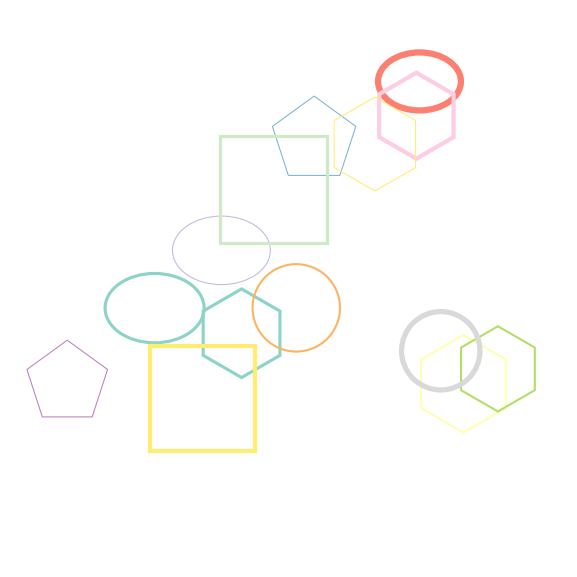[{"shape": "hexagon", "thickness": 1.5, "radius": 0.38, "center": [0.418, 0.422]}, {"shape": "oval", "thickness": 1.5, "radius": 0.43, "center": [0.268, 0.466]}, {"shape": "hexagon", "thickness": 1, "radius": 0.42, "center": [0.802, 0.335]}, {"shape": "oval", "thickness": 0.5, "radius": 0.42, "center": [0.383, 0.566]}, {"shape": "oval", "thickness": 3, "radius": 0.36, "center": [0.726, 0.858]}, {"shape": "pentagon", "thickness": 0.5, "radius": 0.38, "center": [0.544, 0.757]}, {"shape": "circle", "thickness": 1, "radius": 0.38, "center": [0.513, 0.466]}, {"shape": "hexagon", "thickness": 1, "radius": 0.37, "center": [0.862, 0.36]}, {"shape": "hexagon", "thickness": 2, "radius": 0.37, "center": [0.721, 0.799]}, {"shape": "circle", "thickness": 2.5, "radius": 0.34, "center": [0.763, 0.392]}, {"shape": "pentagon", "thickness": 0.5, "radius": 0.37, "center": [0.116, 0.337]}, {"shape": "square", "thickness": 1.5, "radius": 0.46, "center": [0.474, 0.671]}, {"shape": "square", "thickness": 2, "radius": 0.45, "center": [0.35, 0.309]}, {"shape": "hexagon", "thickness": 0.5, "radius": 0.41, "center": [0.649, 0.75]}]